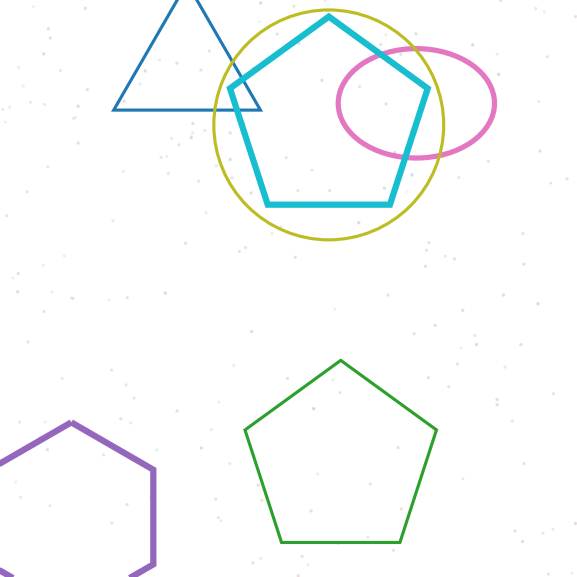[{"shape": "triangle", "thickness": 1.5, "radius": 0.73, "center": [0.324, 0.882]}, {"shape": "pentagon", "thickness": 1.5, "radius": 0.87, "center": [0.59, 0.201]}, {"shape": "hexagon", "thickness": 3, "radius": 0.82, "center": [0.123, 0.104]}, {"shape": "oval", "thickness": 2.5, "radius": 0.68, "center": [0.721, 0.82]}, {"shape": "circle", "thickness": 1.5, "radius": 1.0, "center": [0.569, 0.783]}, {"shape": "pentagon", "thickness": 3, "radius": 0.9, "center": [0.569, 0.79]}]